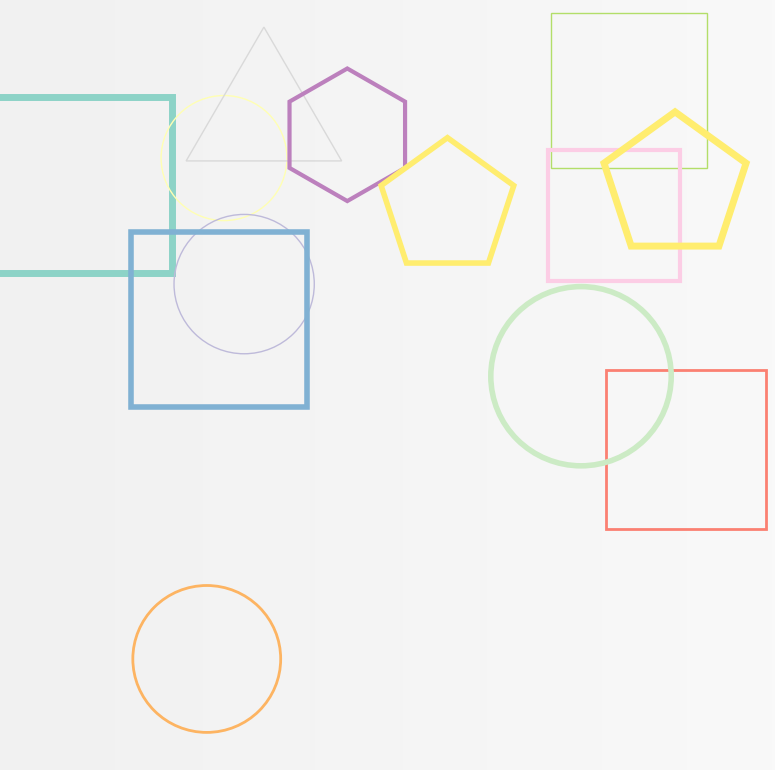[{"shape": "square", "thickness": 2.5, "radius": 0.57, "center": [0.108, 0.759]}, {"shape": "circle", "thickness": 0.5, "radius": 0.41, "center": [0.289, 0.795]}, {"shape": "circle", "thickness": 0.5, "radius": 0.45, "center": [0.315, 0.631]}, {"shape": "square", "thickness": 1, "radius": 0.52, "center": [0.885, 0.416]}, {"shape": "square", "thickness": 2, "radius": 0.57, "center": [0.283, 0.585]}, {"shape": "circle", "thickness": 1, "radius": 0.48, "center": [0.267, 0.144]}, {"shape": "square", "thickness": 0.5, "radius": 0.5, "center": [0.812, 0.883]}, {"shape": "square", "thickness": 1.5, "radius": 0.43, "center": [0.793, 0.72]}, {"shape": "triangle", "thickness": 0.5, "radius": 0.58, "center": [0.341, 0.849]}, {"shape": "hexagon", "thickness": 1.5, "radius": 0.43, "center": [0.448, 0.825]}, {"shape": "circle", "thickness": 2, "radius": 0.58, "center": [0.75, 0.511]}, {"shape": "pentagon", "thickness": 2, "radius": 0.45, "center": [0.577, 0.731]}, {"shape": "pentagon", "thickness": 2.5, "radius": 0.48, "center": [0.871, 0.758]}]